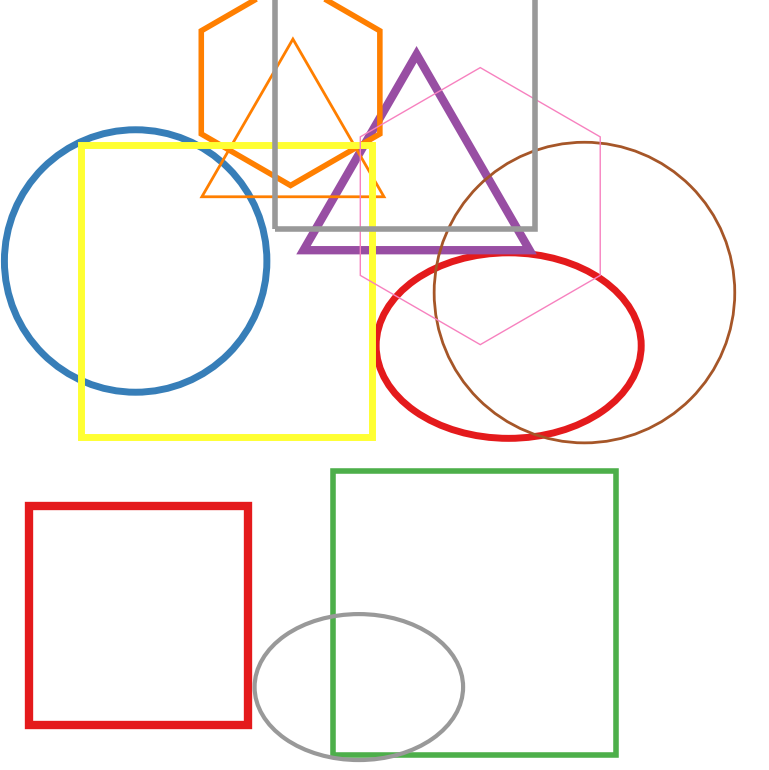[{"shape": "square", "thickness": 3, "radius": 0.71, "center": [0.18, 0.2]}, {"shape": "oval", "thickness": 2.5, "radius": 0.86, "center": [0.661, 0.551]}, {"shape": "circle", "thickness": 2.5, "radius": 0.85, "center": [0.176, 0.661]}, {"shape": "square", "thickness": 2, "radius": 0.92, "center": [0.617, 0.204]}, {"shape": "triangle", "thickness": 3, "radius": 0.85, "center": [0.541, 0.76]}, {"shape": "triangle", "thickness": 1, "radius": 0.68, "center": [0.38, 0.813]}, {"shape": "hexagon", "thickness": 2, "radius": 0.67, "center": [0.377, 0.893]}, {"shape": "square", "thickness": 2.5, "radius": 0.95, "center": [0.294, 0.622]}, {"shape": "circle", "thickness": 1, "radius": 0.98, "center": [0.759, 0.62]}, {"shape": "hexagon", "thickness": 0.5, "radius": 0.9, "center": [0.624, 0.732]}, {"shape": "oval", "thickness": 1.5, "radius": 0.68, "center": [0.466, 0.108]}, {"shape": "square", "thickness": 2, "radius": 0.84, "center": [0.526, 0.871]}]